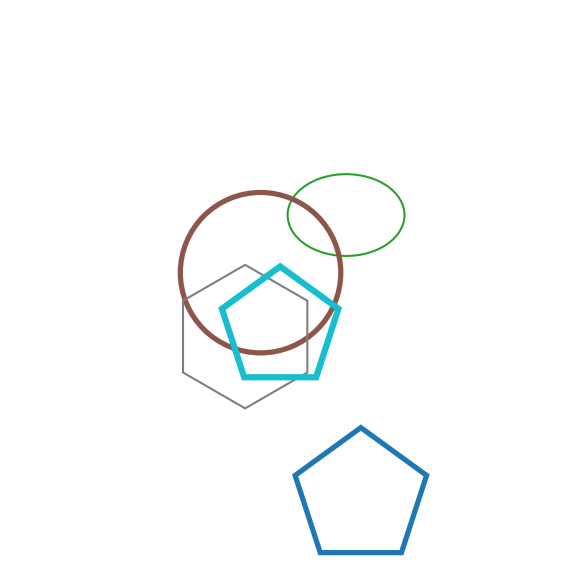[{"shape": "pentagon", "thickness": 2.5, "radius": 0.6, "center": [0.625, 0.139]}, {"shape": "oval", "thickness": 1, "radius": 0.51, "center": [0.599, 0.627]}, {"shape": "circle", "thickness": 2.5, "radius": 0.69, "center": [0.451, 0.527]}, {"shape": "hexagon", "thickness": 1, "radius": 0.62, "center": [0.425, 0.416]}, {"shape": "pentagon", "thickness": 3, "radius": 0.53, "center": [0.485, 0.432]}]